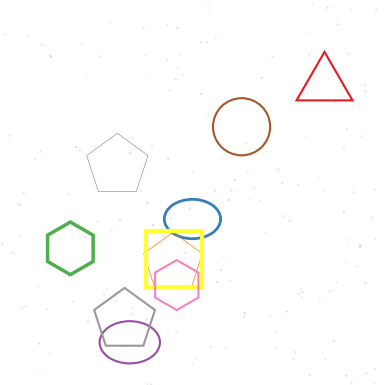[{"shape": "triangle", "thickness": 1.5, "radius": 0.42, "center": [0.843, 0.781]}, {"shape": "oval", "thickness": 2, "radius": 0.37, "center": [0.5, 0.431]}, {"shape": "hexagon", "thickness": 2.5, "radius": 0.34, "center": [0.183, 0.355]}, {"shape": "oval", "thickness": 1.5, "radius": 0.39, "center": [0.337, 0.111]}, {"shape": "pentagon", "thickness": 0.5, "radius": 0.4, "center": [0.449, 0.316]}, {"shape": "square", "thickness": 3, "radius": 0.37, "center": [0.451, 0.328]}, {"shape": "circle", "thickness": 1.5, "radius": 0.37, "center": [0.627, 0.671]}, {"shape": "hexagon", "thickness": 1.5, "radius": 0.32, "center": [0.459, 0.26]}, {"shape": "pentagon", "thickness": 1.5, "radius": 0.42, "center": [0.324, 0.169]}, {"shape": "pentagon", "thickness": 0.5, "radius": 0.42, "center": [0.305, 0.57]}]